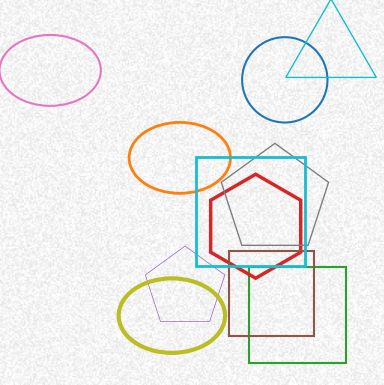[{"shape": "circle", "thickness": 1.5, "radius": 0.55, "center": [0.74, 0.793]}, {"shape": "oval", "thickness": 2, "radius": 0.66, "center": [0.467, 0.59]}, {"shape": "square", "thickness": 1.5, "radius": 0.62, "center": [0.773, 0.182]}, {"shape": "hexagon", "thickness": 2.5, "radius": 0.68, "center": [0.664, 0.412]}, {"shape": "pentagon", "thickness": 0.5, "radius": 0.54, "center": [0.481, 0.252]}, {"shape": "square", "thickness": 1.5, "radius": 0.55, "center": [0.706, 0.238]}, {"shape": "oval", "thickness": 1.5, "radius": 0.66, "center": [0.13, 0.817]}, {"shape": "pentagon", "thickness": 1, "radius": 0.73, "center": [0.714, 0.481]}, {"shape": "oval", "thickness": 3, "radius": 0.69, "center": [0.446, 0.18]}, {"shape": "triangle", "thickness": 1, "radius": 0.68, "center": [0.86, 0.867]}, {"shape": "square", "thickness": 2, "radius": 0.71, "center": [0.651, 0.452]}]